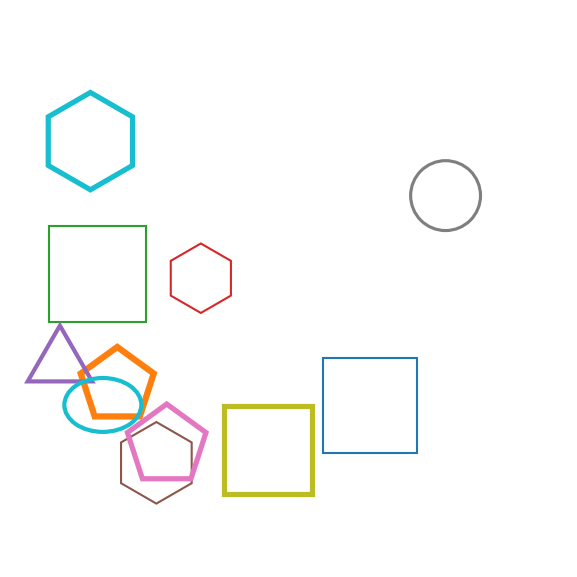[{"shape": "square", "thickness": 1, "radius": 0.41, "center": [0.64, 0.297]}, {"shape": "pentagon", "thickness": 3, "radius": 0.33, "center": [0.203, 0.332]}, {"shape": "square", "thickness": 1, "radius": 0.42, "center": [0.169, 0.524]}, {"shape": "hexagon", "thickness": 1, "radius": 0.3, "center": [0.348, 0.517]}, {"shape": "triangle", "thickness": 2, "radius": 0.32, "center": [0.104, 0.371]}, {"shape": "hexagon", "thickness": 1, "radius": 0.35, "center": [0.271, 0.198]}, {"shape": "pentagon", "thickness": 2.5, "radius": 0.36, "center": [0.289, 0.228]}, {"shape": "circle", "thickness": 1.5, "radius": 0.3, "center": [0.772, 0.66]}, {"shape": "square", "thickness": 2.5, "radius": 0.38, "center": [0.464, 0.22]}, {"shape": "oval", "thickness": 2, "radius": 0.33, "center": [0.178, 0.298]}, {"shape": "hexagon", "thickness": 2.5, "radius": 0.42, "center": [0.157, 0.755]}]